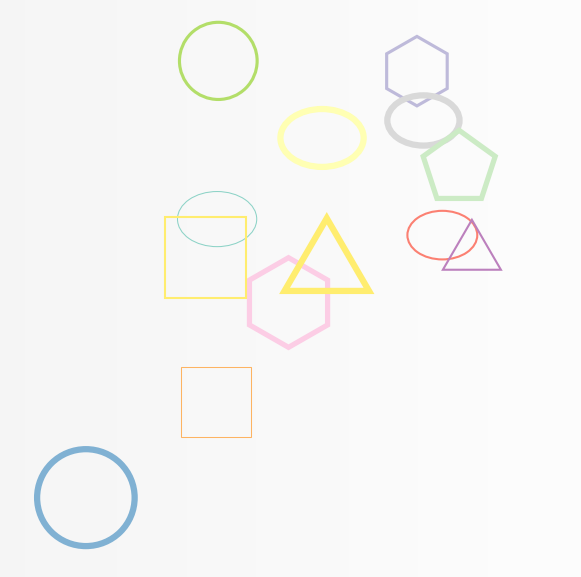[{"shape": "oval", "thickness": 0.5, "radius": 0.34, "center": [0.374, 0.62]}, {"shape": "oval", "thickness": 3, "radius": 0.36, "center": [0.554, 0.76]}, {"shape": "hexagon", "thickness": 1.5, "radius": 0.3, "center": [0.717, 0.876]}, {"shape": "oval", "thickness": 1, "radius": 0.3, "center": [0.761, 0.592]}, {"shape": "circle", "thickness": 3, "radius": 0.42, "center": [0.148, 0.137]}, {"shape": "square", "thickness": 0.5, "radius": 0.3, "center": [0.372, 0.304]}, {"shape": "circle", "thickness": 1.5, "radius": 0.33, "center": [0.376, 0.894]}, {"shape": "hexagon", "thickness": 2.5, "radius": 0.39, "center": [0.496, 0.475]}, {"shape": "oval", "thickness": 3, "radius": 0.31, "center": [0.728, 0.791]}, {"shape": "triangle", "thickness": 1, "radius": 0.29, "center": [0.812, 0.561]}, {"shape": "pentagon", "thickness": 2.5, "radius": 0.33, "center": [0.79, 0.708]}, {"shape": "triangle", "thickness": 3, "radius": 0.42, "center": [0.562, 0.537]}, {"shape": "square", "thickness": 1, "radius": 0.35, "center": [0.353, 0.553]}]